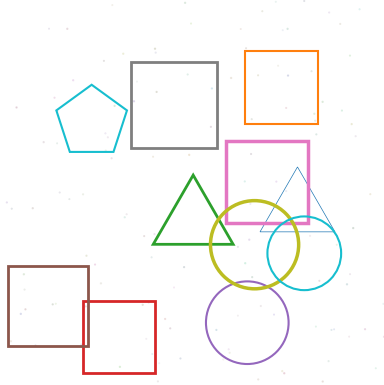[{"shape": "triangle", "thickness": 0.5, "radius": 0.56, "center": [0.773, 0.454]}, {"shape": "square", "thickness": 1.5, "radius": 0.47, "center": [0.73, 0.772]}, {"shape": "triangle", "thickness": 2, "radius": 0.6, "center": [0.502, 0.425]}, {"shape": "square", "thickness": 2, "radius": 0.47, "center": [0.31, 0.124]}, {"shape": "circle", "thickness": 1.5, "radius": 0.54, "center": [0.642, 0.162]}, {"shape": "square", "thickness": 2, "radius": 0.52, "center": [0.124, 0.204]}, {"shape": "square", "thickness": 2.5, "radius": 0.53, "center": [0.694, 0.527]}, {"shape": "square", "thickness": 2, "radius": 0.56, "center": [0.452, 0.727]}, {"shape": "circle", "thickness": 2.5, "radius": 0.57, "center": [0.661, 0.364]}, {"shape": "pentagon", "thickness": 1.5, "radius": 0.48, "center": [0.238, 0.683]}, {"shape": "circle", "thickness": 1.5, "radius": 0.48, "center": [0.79, 0.342]}]